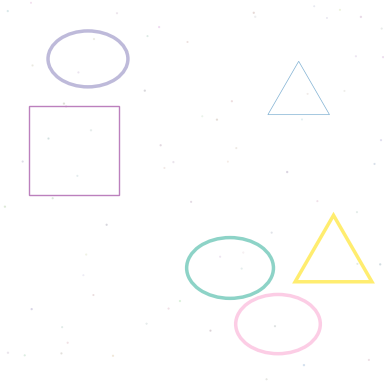[{"shape": "oval", "thickness": 2.5, "radius": 0.56, "center": [0.598, 0.304]}, {"shape": "oval", "thickness": 2.5, "radius": 0.52, "center": [0.228, 0.847]}, {"shape": "triangle", "thickness": 0.5, "radius": 0.46, "center": [0.776, 0.748]}, {"shape": "oval", "thickness": 2.5, "radius": 0.55, "center": [0.722, 0.158]}, {"shape": "square", "thickness": 1, "radius": 0.58, "center": [0.192, 0.61]}, {"shape": "triangle", "thickness": 2.5, "radius": 0.58, "center": [0.866, 0.326]}]